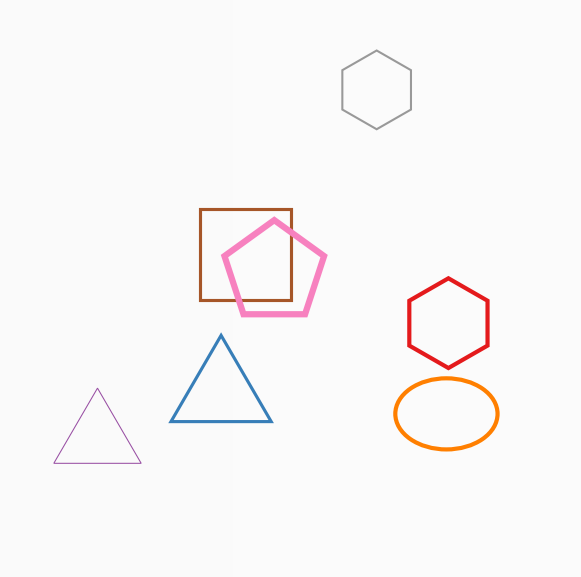[{"shape": "hexagon", "thickness": 2, "radius": 0.39, "center": [0.771, 0.44]}, {"shape": "triangle", "thickness": 1.5, "radius": 0.5, "center": [0.38, 0.319]}, {"shape": "triangle", "thickness": 0.5, "radius": 0.43, "center": [0.168, 0.24]}, {"shape": "oval", "thickness": 2, "radius": 0.44, "center": [0.768, 0.282]}, {"shape": "square", "thickness": 1.5, "radius": 0.39, "center": [0.422, 0.558]}, {"shape": "pentagon", "thickness": 3, "radius": 0.45, "center": [0.472, 0.528]}, {"shape": "hexagon", "thickness": 1, "radius": 0.34, "center": [0.648, 0.844]}]